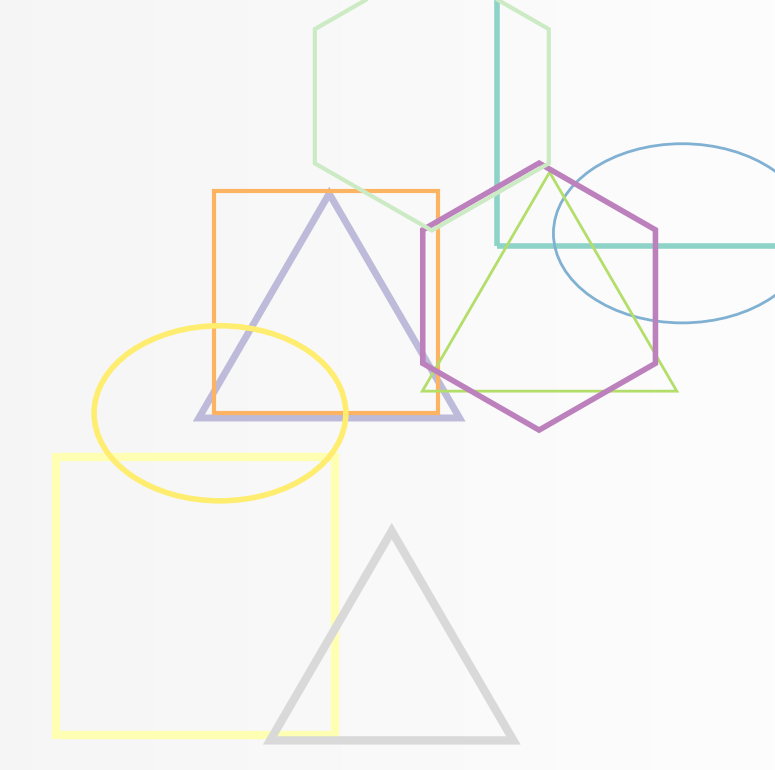[{"shape": "square", "thickness": 2, "radius": 0.93, "center": [0.827, 0.865]}, {"shape": "square", "thickness": 3, "radius": 0.9, "center": [0.252, 0.226]}, {"shape": "triangle", "thickness": 2.5, "radius": 0.97, "center": [0.425, 0.554]}, {"shape": "oval", "thickness": 1, "radius": 0.83, "center": [0.88, 0.697]}, {"shape": "square", "thickness": 1.5, "radius": 0.72, "center": [0.42, 0.608]}, {"shape": "triangle", "thickness": 1, "radius": 0.95, "center": [0.709, 0.587]}, {"shape": "triangle", "thickness": 3, "radius": 0.91, "center": [0.505, 0.129]}, {"shape": "hexagon", "thickness": 2, "radius": 0.87, "center": [0.696, 0.615]}, {"shape": "hexagon", "thickness": 1.5, "radius": 0.87, "center": [0.557, 0.875]}, {"shape": "oval", "thickness": 2, "radius": 0.81, "center": [0.284, 0.463]}]